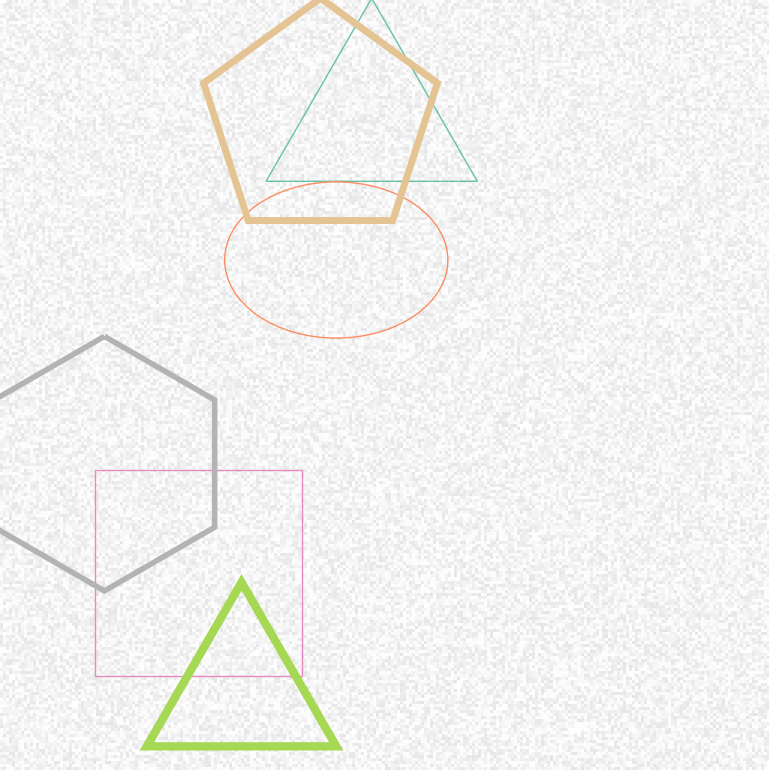[{"shape": "triangle", "thickness": 0.5, "radius": 0.79, "center": [0.483, 0.844]}, {"shape": "oval", "thickness": 0.5, "radius": 0.72, "center": [0.437, 0.662]}, {"shape": "square", "thickness": 0.5, "radius": 0.67, "center": [0.258, 0.256]}, {"shape": "triangle", "thickness": 3, "radius": 0.71, "center": [0.314, 0.102]}, {"shape": "pentagon", "thickness": 2.5, "radius": 0.8, "center": [0.416, 0.843]}, {"shape": "hexagon", "thickness": 2, "radius": 0.83, "center": [0.136, 0.398]}]